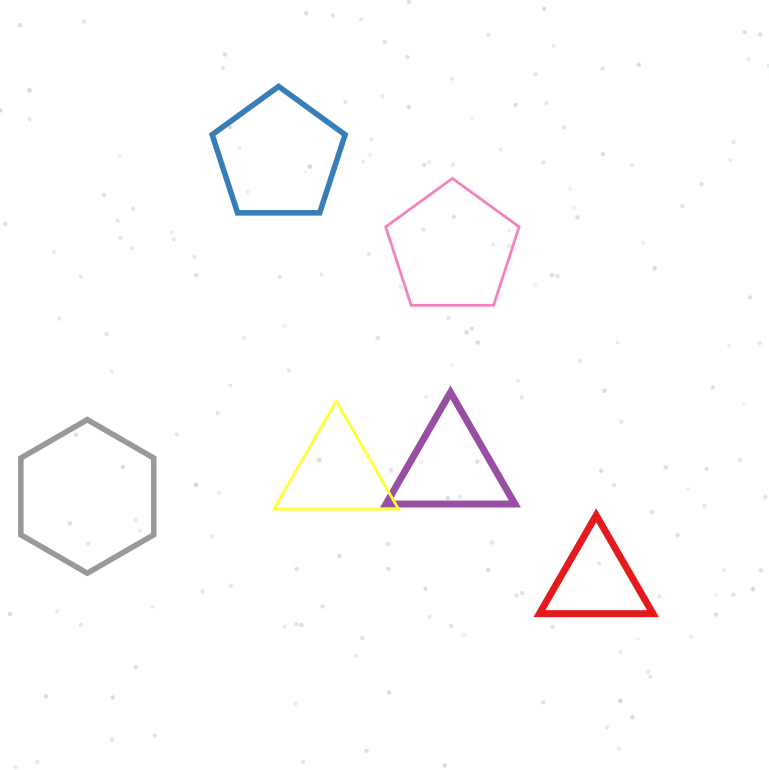[{"shape": "triangle", "thickness": 2.5, "radius": 0.43, "center": [0.774, 0.246]}, {"shape": "pentagon", "thickness": 2, "radius": 0.45, "center": [0.362, 0.797]}, {"shape": "triangle", "thickness": 2.5, "radius": 0.48, "center": [0.585, 0.394]}, {"shape": "triangle", "thickness": 1, "radius": 0.47, "center": [0.437, 0.386]}, {"shape": "pentagon", "thickness": 1, "radius": 0.46, "center": [0.588, 0.677]}, {"shape": "hexagon", "thickness": 2, "radius": 0.5, "center": [0.113, 0.355]}]